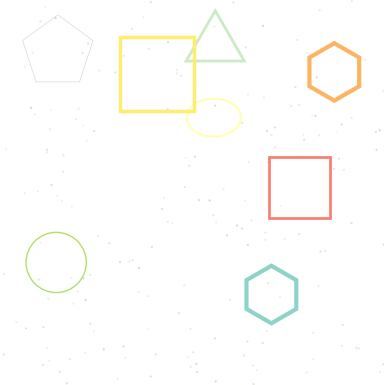[{"shape": "hexagon", "thickness": 3, "radius": 0.37, "center": [0.705, 0.235]}, {"shape": "oval", "thickness": 1.5, "radius": 0.35, "center": [0.555, 0.695]}, {"shape": "square", "thickness": 2, "radius": 0.4, "center": [0.778, 0.513]}, {"shape": "hexagon", "thickness": 3, "radius": 0.37, "center": [0.868, 0.813]}, {"shape": "circle", "thickness": 1, "radius": 0.39, "center": [0.146, 0.318]}, {"shape": "pentagon", "thickness": 0.5, "radius": 0.48, "center": [0.15, 0.865]}, {"shape": "triangle", "thickness": 2, "radius": 0.44, "center": [0.559, 0.885]}, {"shape": "square", "thickness": 2.5, "radius": 0.48, "center": [0.407, 0.807]}]